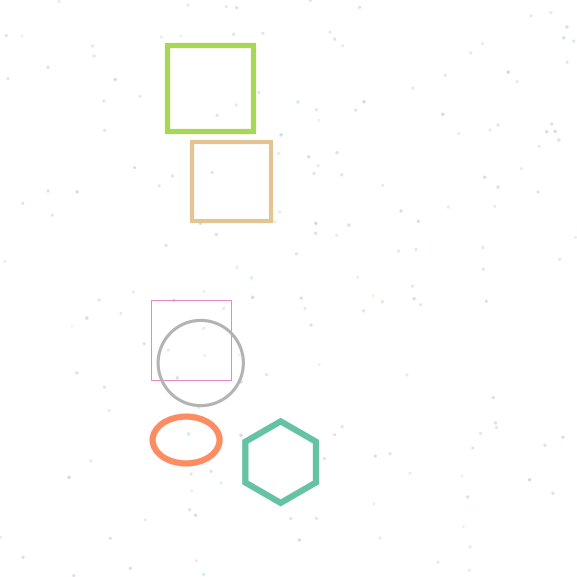[{"shape": "hexagon", "thickness": 3, "radius": 0.35, "center": [0.486, 0.199]}, {"shape": "oval", "thickness": 3, "radius": 0.29, "center": [0.322, 0.237]}, {"shape": "square", "thickness": 0.5, "radius": 0.35, "center": [0.331, 0.41]}, {"shape": "square", "thickness": 2.5, "radius": 0.37, "center": [0.364, 0.847]}, {"shape": "square", "thickness": 2, "radius": 0.34, "center": [0.401, 0.686]}, {"shape": "circle", "thickness": 1.5, "radius": 0.37, "center": [0.348, 0.371]}]